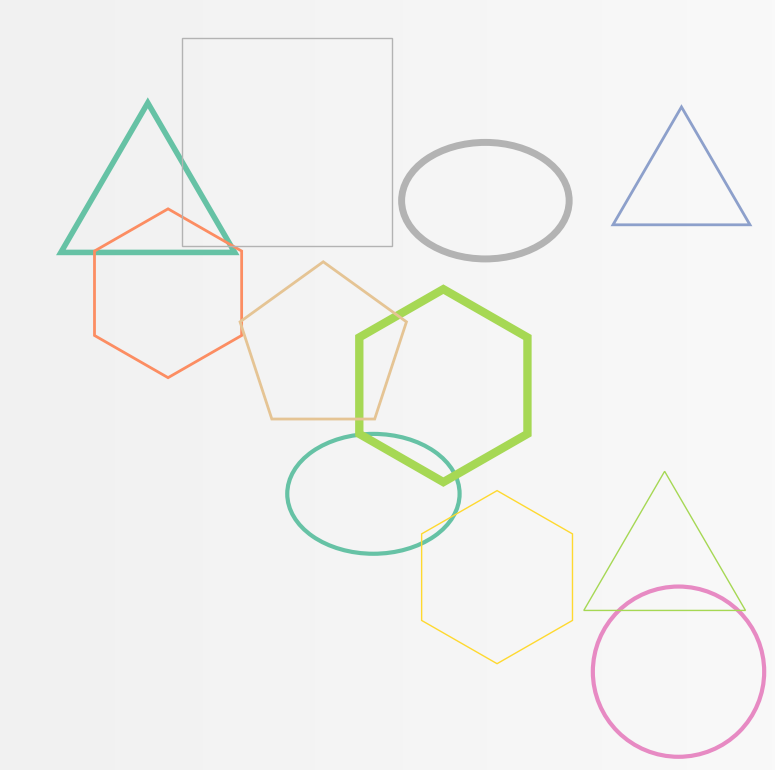[{"shape": "oval", "thickness": 1.5, "radius": 0.56, "center": [0.482, 0.359]}, {"shape": "triangle", "thickness": 2, "radius": 0.65, "center": [0.191, 0.737]}, {"shape": "hexagon", "thickness": 1, "radius": 0.55, "center": [0.217, 0.619]}, {"shape": "triangle", "thickness": 1, "radius": 0.51, "center": [0.879, 0.759]}, {"shape": "circle", "thickness": 1.5, "radius": 0.55, "center": [0.876, 0.128]}, {"shape": "triangle", "thickness": 0.5, "radius": 0.6, "center": [0.858, 0.267]}, {"shape": "hexagon", "thickness": 3, "radius": 0.63, "center": [0.572, 0.499]}, {"shape": "hexagon", "thickness": 0.5, "radius": 0.56, "center": [0.641, 0.25]}, {"shape": "pentagon", "thickness": 1, "radius": 0.56, "center": [0.417, 0.547]}, {"shape": "square", "thickness": 0.5, "radius": 0.68, "center": [0.37, 0.815]}, {"shape": "oval", "thickness": 2.5, "radius": 0.54, "center": [0.626, 0.739]}]